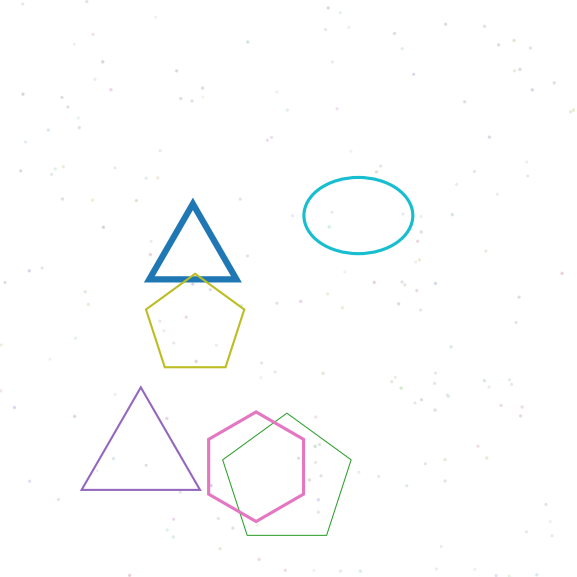[{"shape": "triangle", "thickness": 3, "radius": 0.44, "center": [0.334, 0.559]}, {"shape": "pentagon", "thickness": 0.5, "radius": 0.58, "center": [0.497, 0.167]}, {"shape": "triangle", "thickness": 1, "radius": 0.59, "center": [0.244, 0.21]}, {"shape": "hexagon", "thickness": 1.5, "radius": 0.47, "center": [0.443, 0.191]}, {"shape": "pentagon", "thickness": 1, "radius": 0.45, "center": [0.338, 0.436]}, {"shape": "oval", "thickness": 1.5, "radius": 0.47, "center": [0.621, 0.626]}]